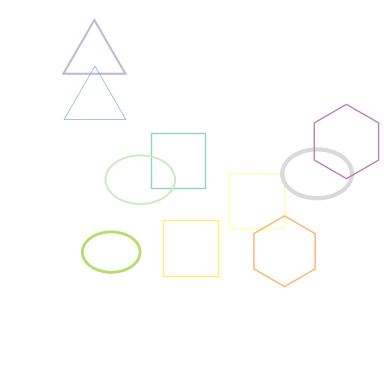[{"shape": "square", "thickness": 1, "radius": 0.35, "center": [0.463, 0.583]}, {"shape": "square", "thickness": 1, "radius": 0.36, "center": [0.667, 0.478]}, {"shape": "triangle", "thickness": 1.5, "radius": 0.47, "center": [0.245, 0.855]}, {"shape": "triangle", "thickness": 0.5, "radius": 0.46, "center": [0.247, 0.736]}, {"shape": "hexagon", "thickness": 1, "radius": 0.46, "center": [0.739, 0.347]}, {"shape": "oval", "thickness": 2, "radius": 0.38, "center": [0.289, 0.345]}, {"shape": "oval", "thickness": 3, "radius": 0.45, "center": [0.824, 0.549]}, {"shape": "hexagon", "thickness": 1, "radius": 0.48, "center": [0.9, 0.633]}, {"shape": "oval", "thickness": 1.5, "radius": 0.45, "center": [0.364, 0.533]}, {"shape": "square", "thickness": 1, "radius": 0.36, "center": [0.495, 0.355]}]